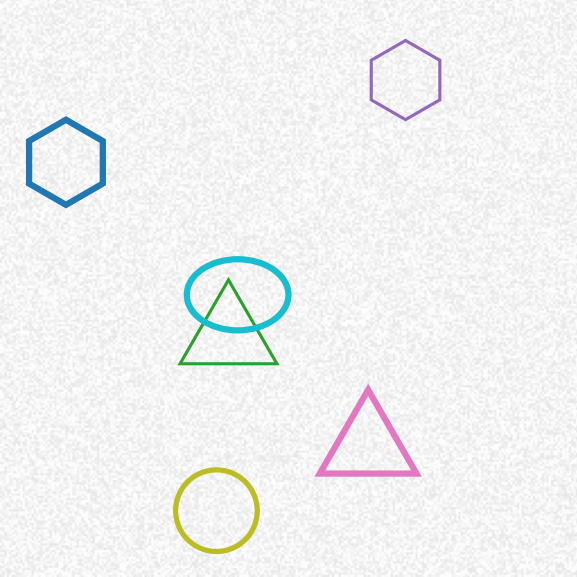[{"shape": "hexagon", "thickness": 3, "radius": 0.37, "center": [0.114, 0.718]}, {"shape": "triangle", "thickness": 1.5, "radius": 0.48, "center": [0.396, 0.418]}, {"shape": "hexagon", "thickness": 1.5, "radius": 0.34, "center": [0.702, 0.86]}, {"shape": "triangle", "thickness": 3, "radius": 0.48, "center": [0.637, 0.227]}, {"shape": "circle", "thickness": 2.5, "radius": 0.35, "center": [0.375, 0.115]}, {"shape": "oval", "thickness": 3, "radius": 0.44, "center": [0.412, 0.489]}]